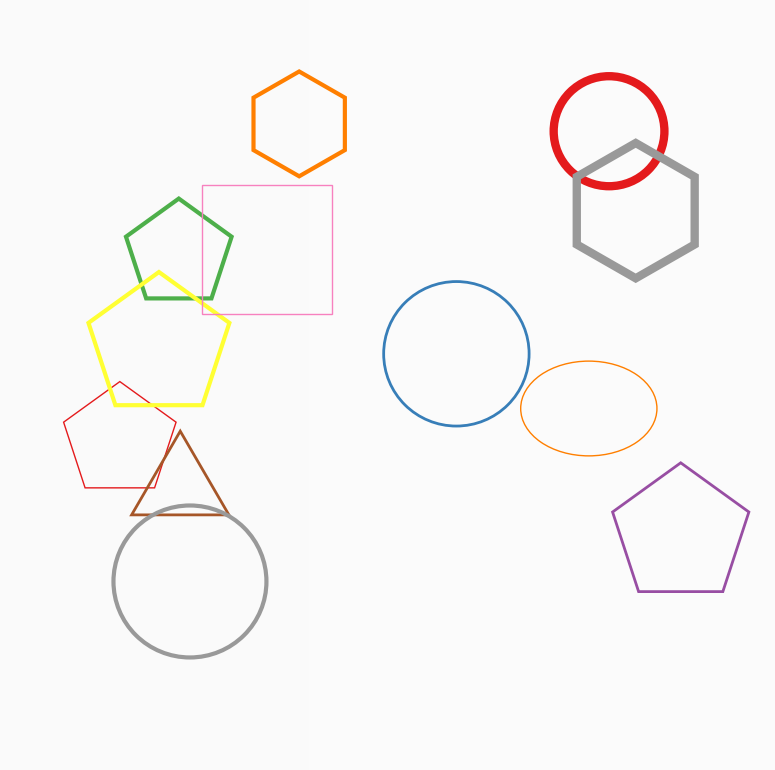[{"shape": "circle", "thickness": 3, "radius": 0.36, "center": [0.786, 0.83]}, {"shape": "pentagon", "thickness": 0.5, "radius": 0.38, "center": [0.155, 0.428]}, {"shape": "circle", "thickness": 1, "radius": 0.47, "center": [0.589, 0.541]}, {"shape": "pentagon", "thickness": 1.5, "radius": 0.36, "center": [0.231, 0.67]}, {"shape": "pentagon", "thickness": 1, "radius": 0.46, "center": [0.878, 0.306]}, {"shape": "hexagon", "thickness": 1.5, "radius": 0.34, "center": [0.386, 0.839]}, {"shape": "oval", "thickness": 0.5, "radius": 0.44, "center": [0.76, 0.469]}, {"shape": "pentagon", "thickness": 1.5, "radius": 0.48, "center": [0.205, 0.551]}, {"shape": "triangle", "thickness": 1, "radius": 0.36, "center": [0.233, 0.368]}, {"shape": "square", "thickness": 0.5, "radius": 0.42, "center": [0.344, 0.676]}, {"shape": "circle", "thickness": 1.5, "radius": 0.49, "center": [0.245, 0.245]}, {"shape": "hexagon", "thickness": 3, "radius": 0.44, "center": [0.82, 0.726]}]